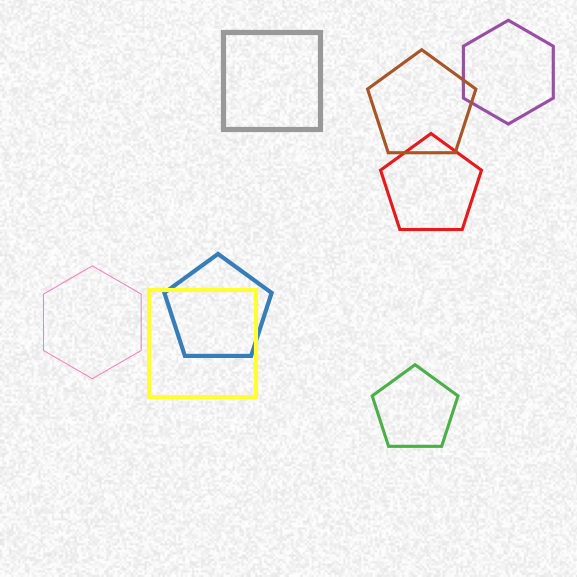[{"shape": "pentagon", "thickness": 1.5, "radius": 0.46, "center": [0.746, 0.676]}, {"shape": "pentagon", "thickness": 2, "radius": 0.49, "center": [0.378, 0.462]}, {"shape": "pentagon", "thickness": 1.5, "radius": 0.39, "center": [0.719, 0.289]}, {"shape": "hexagon", "thickness": 1.5, "radius": 0.45, "center": [0.88, 0.874]}, {"shape": "square", "thickness": 2, "radius": 0.46, "center": [0.35, 0.404]}, {"shape": "pentagon", "thickness": 1.5, "radius": 0.49, "center": [0.73, 0.814]}, {"shape": "hexagon", "thickness": 0.5, "radius": 0.49, "center": [0.16, 0.441]}, {"shape": "square", "thickness": 2.5, "radius": 0.42, "center": [0.471, 0.86]}]